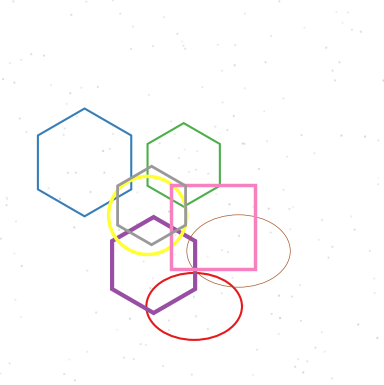[{"shape": "oval", "thickness": 1.5, "radius": 0.62, "center": [0.504, 0.204]}, {"shape": "hexagon", "thickness": 1.5, "radius": 0.7, "center": [0.22, 0.578]}, {"shape": "hexagon", "thickness": 1.5, "radius": 0.54, "center": [0.477, 0.572]}, {"shape": "hexagon", "thickness": 3, "radius": 0.62, "center": [0.399, 0.312]}, {"shape": "circle", "thickness": 2.5, "radius": 0.51, "center": [0.383, 0.44]}, {"shape": "oval", "thickness": 0.5, "radius": 0.67, "center": [0.62, 0.348]}, {"shape": "square", "thickness": 2.5, "radius": 0.55, "center": [0.554, 0.41]}, {"shape": "hexagon", "thickness": 2, "radius": 0.51, "center": [0.394, 0.466]}]